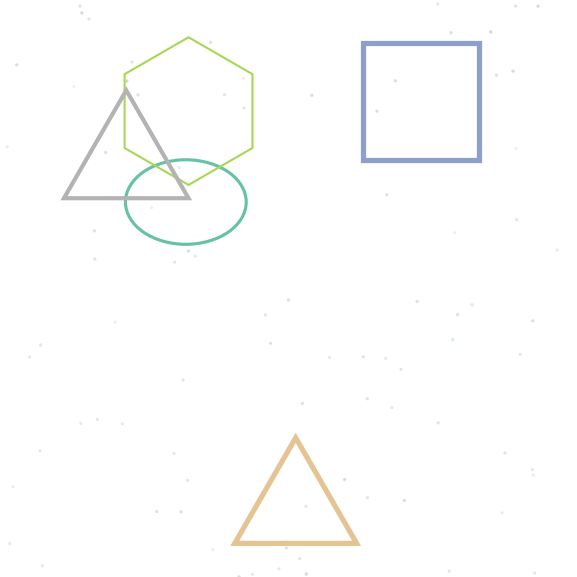[{"shape": "oval", "thickness": 1.5, "radius": 0.52, "center": [0.322, 0.649]}, {"shape": "square", "thickness": 2.5, "radius": 0.5, "center": [0.73, 0.824]}, {"shape": "hexagon", "thickness": 1, "radius": 0.64, "center": [0.326, 0.807]}, {"shape": "triangle", "thickness": 2.5, "radius": 0.61, "center": [0.512, 0.119]}, {"shape": "triangle", "thickness": 2, "radius": 0.62, "center": [0.219, 0.718]}]